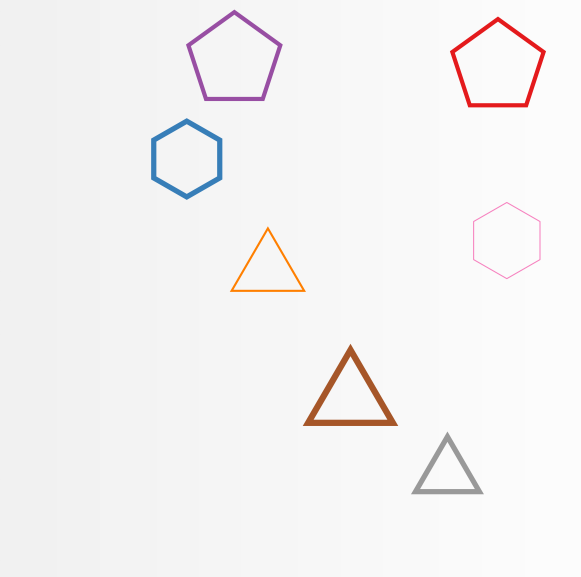[{"shape": "pentagon", "thickness": 2, "radius": 0.41, "center": [0.857, 0.884]}, {"shape": "hexagon", "thickness": 2.5, "radius": 0.33, "center": [0.321, 0.724]}, {"shape": "pentagon", "thickness": 2, "radius": 0.42, "center": [0.403, 0.895]}, {"shape": "triangle", "thickness": 1, "radius": 0.36, "center": [0.461, 0.532]}, {"shape": "triangle", "thickness": 3, "radius": 0.42, "center": [0.603, 0.309]}, {"shape": "hexagon", "thickness": 0.5, "radius": 0.33, "center": [0.872, 0.583]}, {"shape": "triangle", "thickness": 2.5, "radius": 0.32, "center": [0.77, 0.18]}]